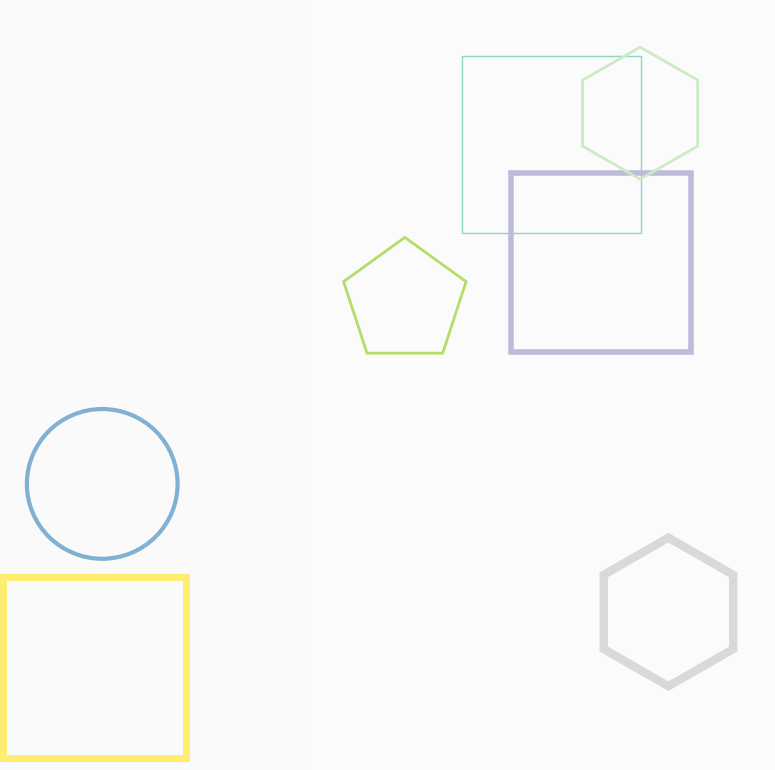[{"shape": "square", "thickness": 0.5, "radius": 0.58, "center": [0.712, 0.812]}, {"shape": "square", "thickness": 2, "radius": 0.58, "center": [0.776, 0.659]}, {"shape": "circle", "thickness": 1.5, "radius": 0.49, "center": [0.132, 0.372]}, {"shape": "pentagon", "thickness": 1, "radius": 0.42, "center": [0.522, 0.609]}, {"shape": "hexagon", "thickness": 3, "radius": 0.48, "center": [0.863, 0.205]}, {"shape": "hexagon", "thickness": 1, "radius": 0.43, "center": [0.826, 0.853]}, {"shape": "square", "thickness": 2.5, "radius": 0.59, "center": [0.122, 0.133]}]